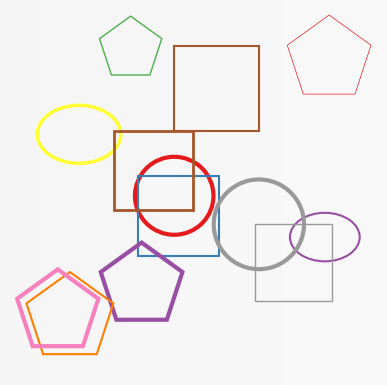[{"shape": "pentagon", "thickness": 0.5, "radius": 0.57, "center": [0.849, 0.847]}, {"shape": "circle", "thickness": 3, "radius": 0.51, "center": [0.45, 0.491]}, {"shape": "square", "thickness": 1.5, "radius": 0.52, "center": [0.461, 0.438]}, {"shape": "pentagon", "thickness": 1, "radius": 0.42, "center": [0.337, 0.874]}, {"shape": "oval", "thickness": 1.5, "radius": 0.45, "center": [0.838, 0.384]}, {"shape": "pentagon", "thickness": 3, "radius": 0.55, "center": [0.365, 0.259]}, {"shape": "pentagon", "thickness": 1.5, "radius": 0.59, "center": [0.18, 0.176]}, {"shape": "oval", "thickness": 2.5, "radius": 0.54, "center": [0.204, 0.651]}, {"shape": "square", "thickness": 1.5, "radius": 0.55, "center": [0.559, 0.769]}, {"shape": "square", "thickness": 2, "radius": 0.51, "center": [0.397, 0.557]}, {"shape": "pentagon", "thickness": 3, "radius": 0.55, "center": [0.149, 0.19]}, {"shape": "circle", "thickness": 3, "radius": 0.58, "center": [0.668, 0.417]}, {"shape": "square", "thickness": 1, "radius": 0.5, "center": [0.757, 0.318]}]